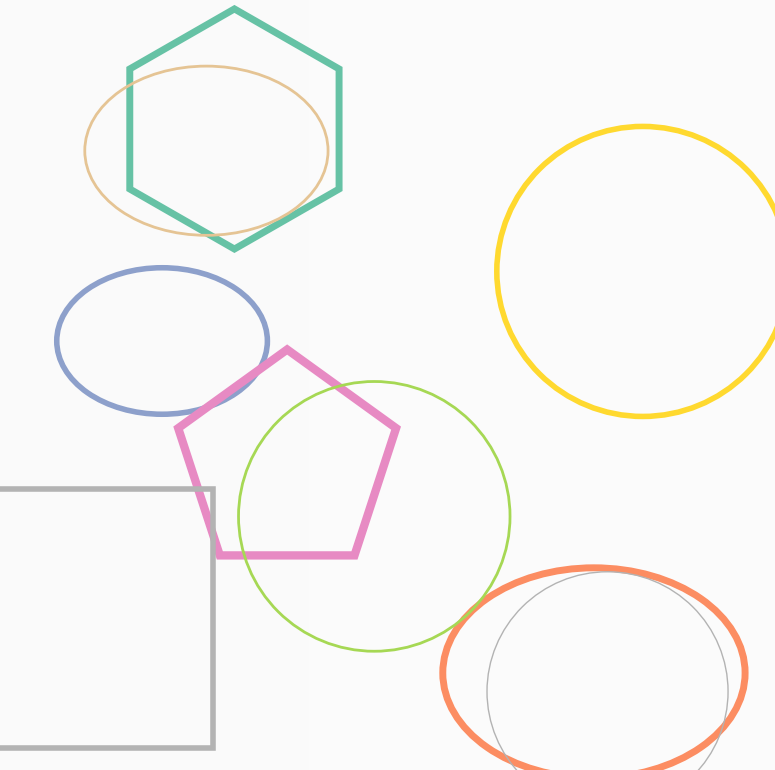[{"shape": "hexagon", "thickness": 2.5, "radius": 0.78, "center": [0.302, 0.833]}, {"shape": "oval", "thickness": 2.5, "radius": 0.98, "center": [0.766, 0.126]}, {"shape": "oval", "thickness": 2, "radius": 0.68, "center": [0.209, 0.557]}, {"shape": "pentagon", "thickness": 3, "radius": 0.74, "center": [0.371, 0.398]}, {"shape": "circle", "thickness": 1, "radius": 0.88, "center": [0.483, 0.329]}, {"shape": "circle", "thickness": 2, "radius": 0.94, "center": [0.829, 0.647]}, {"shape": "oval", "thickness": 1, "radius": 0.78, "center": [0.266, 0.804]}, {"shape": "circle", "thickness": 0.5, "radius": 0.78, "center": [0.784, 0.102]}, {"shape": "square", "thickness": 2, "radius": 0.84, "center": [0.106, 0.197]}]